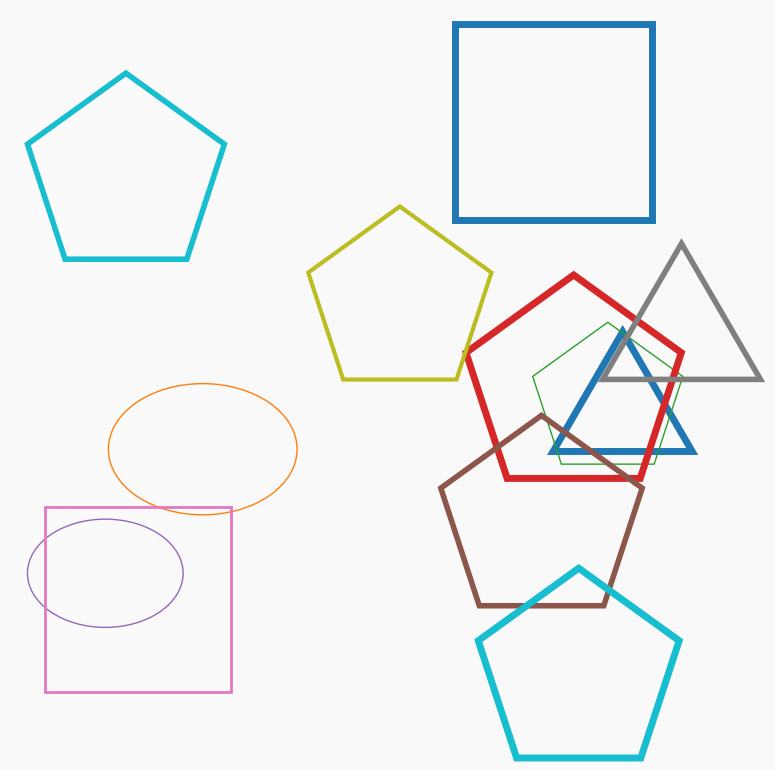[{"shape": "triangle", "thickness": 2.5, "radius": 0.52, "center": [0.803, 0.465]}, {"shape": "square", "thickness": 2.5, "radius": 0.63, "center": [0.714, 0.842]}, {"shape": "oval", "thickness": 0.5, "radius": 0.61, "center": [0.262, 0.417]}, {"shape": "pentagon", "thickness": 0.5, "radius": 0.51, "center": [0.784, 0.48]}, {"shape": "pentagon", "thickness": 2.5, "radius": 0.73, "center": [0.74, 0.497]}, {"shape": "oval", "thickness": 0.5, "radius": 0.5, "center": [0.136, 0.255]}, {"shape": "pentagon", "thickness": 2, "radius": 0.68, "center": [0.699, 0.324]}, {"shape": "square", "thickness": 1, "radius": 0.6, "center": [0.178, 0.221]}, {"shape": "triangle", "thickness": 2, "radius": 0.59, "center": [0.879, 0.566]}, {"shape": "pentagon", "thickness": 1.5, "radius": 0.62, "center": [0.516, 0.608]}, {"shape": "pentagon", "thickness": 2, "radius": 0.67, "center": [0.162, 0.771]}, {"shape": "pentagon", "thickness": 2.5, "radius": 0.68, "center": [0.747, 0.126]}]